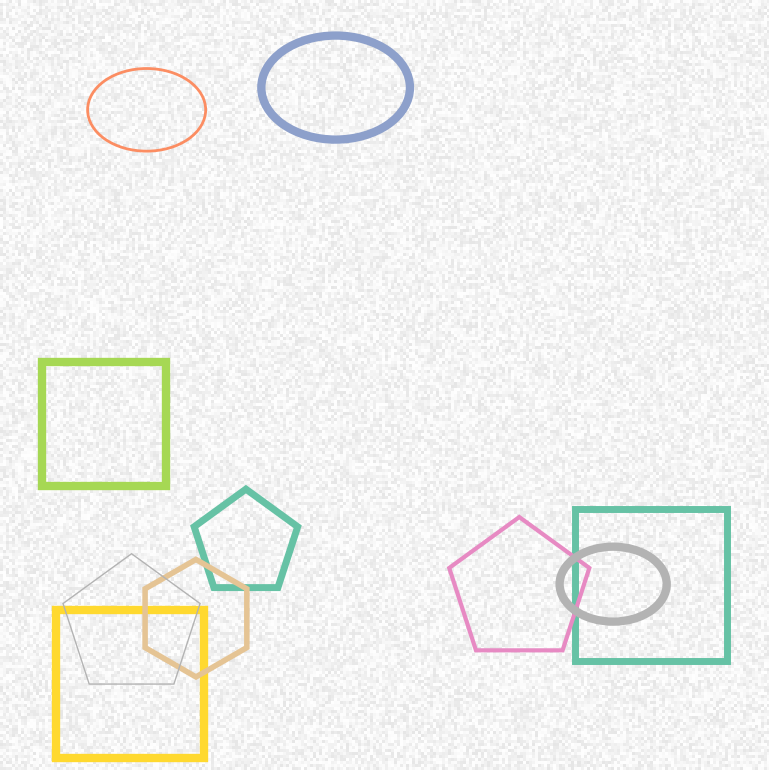[{"shape": "pentagon", "thickness": 2.5, "radius": 0.35, "center": [0.319, 0.294]}, {"shape": "square", "thickness": 2.5, "radius": 0.49, "center": [0.846, 0.24]}, {"shape": "oval", "thickness": 1, "radius": 0.38, "center": [0.19, 0.857]}, {"shape": "oval", "thickness": 3, "radius": 0.48, "center": [0.436, 0.886]}, {"shape": "pentagon", "thickness": 1.5, "radius": 0.48, "center": [0.674, 0.233]}, {"shape": "square", "thickness": 3, "radius": 0.4, "center": [0.135, 0.45]}, {"shape": "square", "thickness": 3, "radius": 0.48, "center": [0.168, 0.112]}, {"shape": "hexagon", "thickness": 2, "radius": 0.38, "center": [0.255, 0.197]}, {"shape": "oval", "thickness": 3, "radius": 0.35, "center": [0.796, 0.241]}, {"shape": "pentagon", "thickness": 0.5, "radius": 0.47, "center": [0.171, 0.187]}]